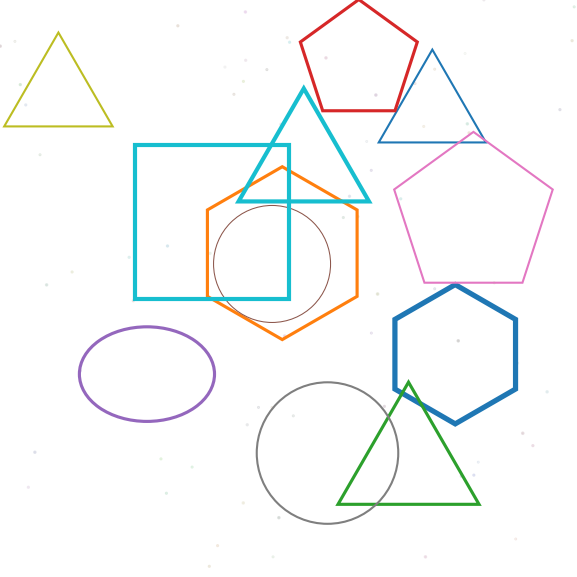[{"shape": "hexagon", "thickness": 2.5, "radius": 0.6, "center": [0.788, 0.386]}, {"shape": "triangle", "thickness": 1, "radius": 0.54, "center": [0.749, 0.806]}, {"shape": "hexagon", "thickness": 1.5, "radius": 0.75, "center": [0.489, 0.561]}, {"shape": "triangle", "thickness": 1.5, "radius": 0.7, "center": [0.707, 0.196]}, {"shape": "pentagon", "thickness": 1.5, "radius": 0.53, "center": [0.621, 0.893]}, {"shape": "oval", "thickness": 1.5, "radius": 0.58, "center": [0.254, 0.351]}, {"shape": "circle", "thickness": 0.5, "radius": 0.51, "center": [0.471, 0.542]}, {"shape": "pentagon", "thickness": 1, "radius": 0.72, "center": [0.82, 0.626]}, {"shape": "circle", "thickness": 1, "radius": 0.61, "center": [0.567, 0.215]}, {"shape": "triangle", "thickness": 1, "radius": 0.54, "center": [0.101, 0.834]}, {"shape": "square", "thickness": 2, "radius": 0.66, "center": [0.367, 0.615]}, {"shape": "triangle", "thickness": 2, "radius": 0.65, "center": [0.526, 0.716]}]